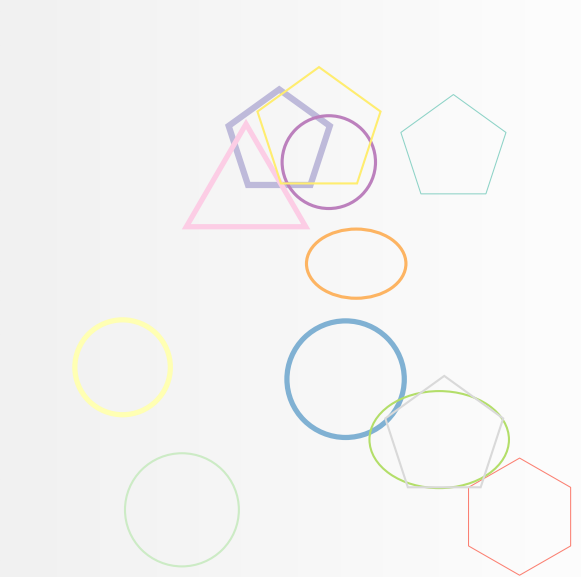[{"shape": "pentagon", "thickness": 0.5, "radius": 0.48, "center": [0.78, 0.74]}, {"shape": "circle", "thickness": 2.5, "radius": 0.41, "center": [0.211, 0.363]}, {"shape": "pentagon", "thickness": 3, "radius": 0.46, "center": [0.48, 0.753]}, {"shape": "hexagon", "thickness": 0.5, "radius": 0.51, "center": [0.894, 0.104]}, {"shape": "circle", "thickness": 2.5, "radius": 0.5, "center": [0.595, 0.343]}, {"shape": "oval", "thickness": 1.5, "radius": 0.43, "center": [0.613, 0.543]}, {"shape": "oval", "thickness": 1, "radius": 0.6, "center": [0.756, 0.238]}, {"shape": "triangle", "thickness": 2.5, "radius": 0.59, "center": [0.423, 0.666]}, {"shape": "pentagon", "thickness": 1, "radius": 0.53, "center": [0.764, 0.242]}, {"shape": "circle", "thickness": 1.5, "radius": 0.4, "center": [0.566, 0.718]}, {"shape": "circle", "thickness": 1, "radius": 0.49, "center": [0.313, 0.116]}, {"shape": "pentagon", "thickness": 1, "radius": 0.56, "center": [0.549, 0.772]}]